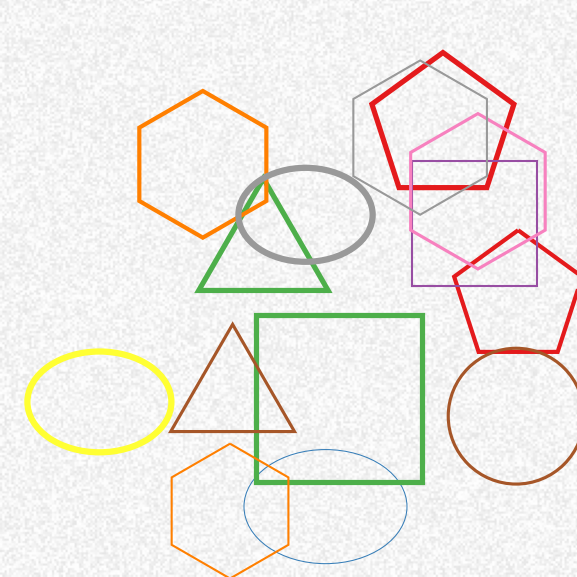[{"shape": "pentagon", "thickness": 2.5, "radius": 0.65, "center": [0.767, 0.779]}, {"shape": "pentagon", "thickness": 2, "radius": 0.58, "center": [0.897, 0.484]}, {"shape": "oval", "thickness": 0.5, "radius": 0.71, "center": [0.564, 0.122]}, {"shape": "triangle", "thickness": 2.5, "radius": 0.65, "center": [0.456, 0.561]}, {"shape": "square", "thickness": 2.5, "radius": 0.72, "center": [0.587, 0.309]}, {"shape": "square", "thickness": 1, "radius": 0.54, "center": [0.821, 0.612]}, {"shape": "hexagon", "thickness": 1, "radius": 0.58, "center": [0.398, 0.114]}, {"shape": "hexagon", "thickness": 2, "radius": 0.63, "center": [0.351, 0.715]}, {"shape": "oval", "thickness": 3, "radius": 0.62, "center": [0.172, 0.303]}, {"shape": "circle", "thickness": 1.5, "radius": 0.59, "center": [0.894, 0.278]}, {"shape": "triangle", "thickness": 1.5, "radius": 0.62, "center": [0.403, 0.314]}, {"shape": "hexagon", "thickness": 1.5, "radius": 0.67, "center": [0.828, 0.668]}, {"shape": "oval", "thickness": 3, "radius": 0.58, "center": [0.529, 0.627]}, {"shape": "hexagon", "thickness": 1, "radius": 0.67, "center": [0.728, 0.761]}]